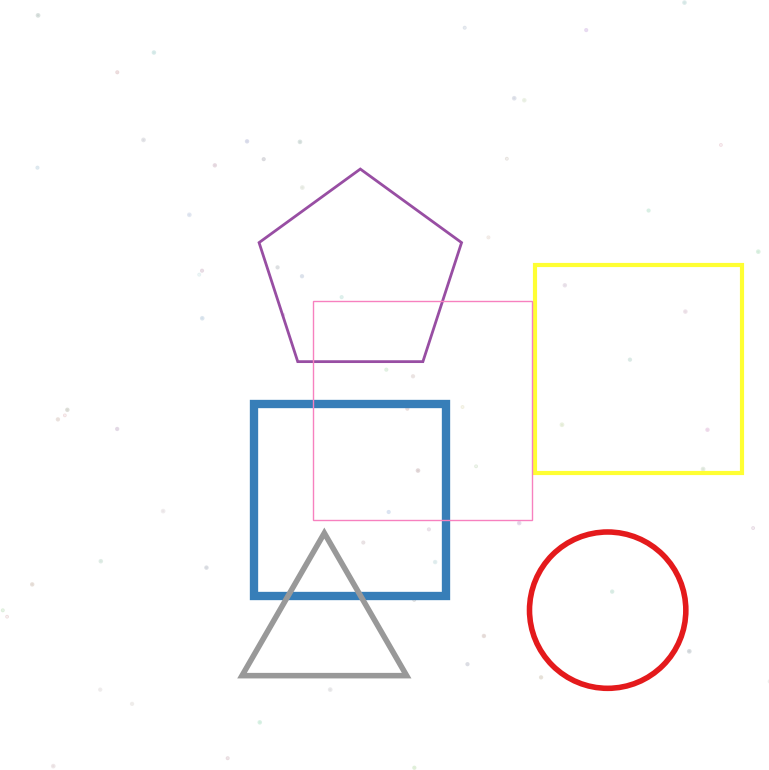[{"shape": "circle", "thickness": 2, "radius": 0.51, "center": [0.789, 0.208]}, {"shape": "square", "thickness": 3, "radius": 0.62, "center": [0.455, 0.35]}, {"shape": "pentagon", "thickness": 1, "radius": 0.69, "center": [0.468, 0.642]}, {"shape": "square", "thickness": 1.5, "radius": 0.67, "center": [0.829, 0.52]}, {"shape": "square", "thickness": 0.5, "radius": 0.71, "center": [0.549, 0.467]}, {"shape": "triangle", "thickness": 2, "radius": 0.62, "center": [0.421, 0.184]}]